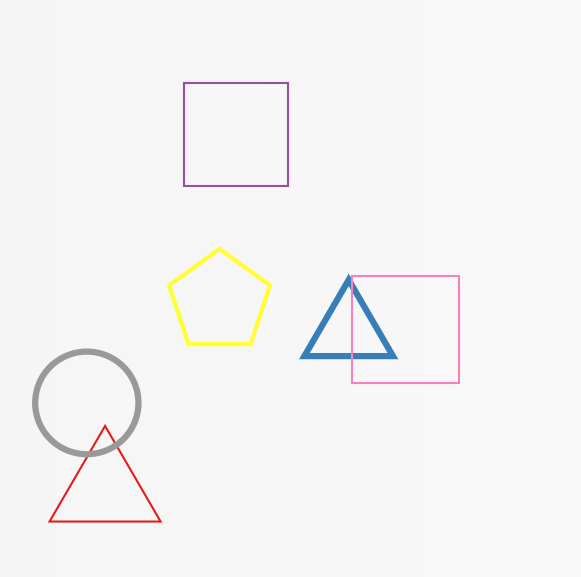[{"shape": "triangle", "thickness": 1, "radius": 0.55, "center": [0.181, 0.151]}, {"shape": "triangle", "thickness": 3, "radius": 0.44, "center": [0.6, 0.426]}, {"shape": "square", "thickness": 1, "radius": 0.45, "center": [0.406, 0.765]}, {"shape": "pentagon", "thickness": 2, "radius": 0.46, "center": [0.378, 0.477]}, {"shape": "square", "thickness": 1, "radius": 0.46, "center": [0.698, 0.428]}, {"shape": "circle", "thickness": 3, "radius": 0.44, "center": [0.149, 0.301]}]